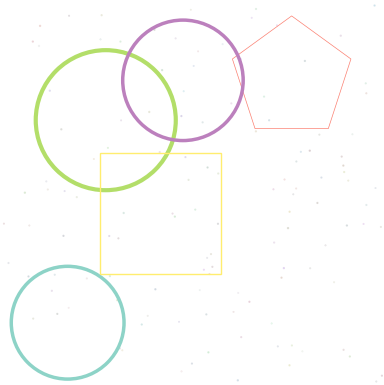[{"shape": "circle", "thickness": 2.5, "radius": 0.73, "center": [0.176, 0.162]}, {"shape": "pentagon", "thickness": 0.5, "radius": 0.81, "center": [0.758, 0.797]}, {"shape": "circle", "thickness": 3, "radius": 0.91, "center": [0.275, 0.688]}, {"shape": "circle", "thickness": 2.5, "radius": 0.78, "center": [0.475, 0.791]}, {"shape": "square", "thickness": 1, "radius": 0.79, "center": [0.417, 0.446]}]